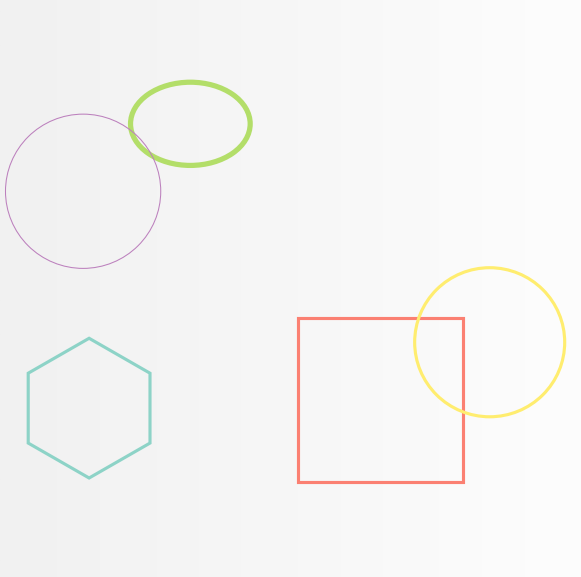[{"shape": "hexagon", "thickness": 1.5, "radius": 0.6, "center": [0.153, 0.292]}, {"shape": "square", "thickness": 1.5, "radius": 0.71, "center": [0.655, 0.306]}, {"shape": "oval", "thickness": 2.5, "radius": 0.51, "center": [0.327, 0.785]}, {"shape": "circle", "thickness": 0.5, "radius": 0.67, "center": [0.143, 0.668]}, {"shape": "circle", "thickness": 1.5, "radius": 0.65, "center": [0.842, 0.407]}]